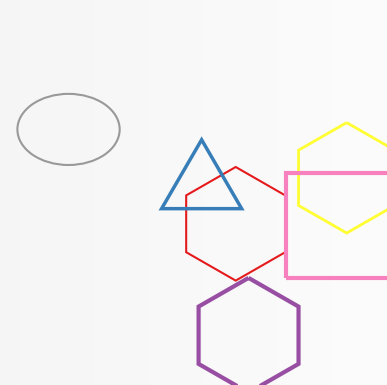[{"shape": "hexagon", "thickness": 1.5, "radius": 0.74, "center": [0.608, 0.419]}, {"shape": "triangle", "thickness": 2.5, "radius": 0.6, "center": [0.52, 0.518]}, {"shape": "hexagon", "thickness": 3, "radius": 0.74, "center": [0.641, 0.129]}, {"shape": "hexagon", "thickness": 2, "radius": 0.72, "center": [0.895, 0.538]}, {"shape": "square", "thickness": 3, "radius": 0.69, "center": [0.875, 0.415]}, {"shape": "oval", "thickness": 1.5, "radius": 0.66, "center": [0.177, 0.664]}]